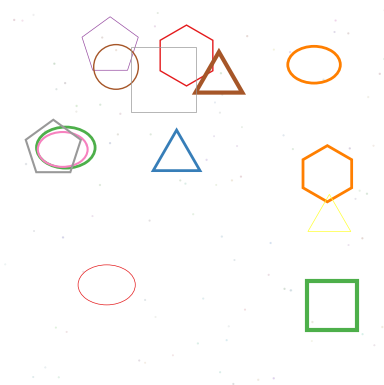[{"shape": "hexagon", "thickness": 1, "radius": 0.39, "center": [0.484, 0.856]}, {"shape": "oval", "thickness": 0.5, "radius": 0.37, "center": [0.277, 0.26]}, {"shape": "triangle", "thickness": 2, "radius": 0.35, "center": [0.459, 0.592]}, {"shape": "square", "thickness": 3, "radius": 0.32, "center": [0.863, 0.206]}, {"shape": "oval", "thickness": 2, "radius": 0.38, "center": [0.171, 0.617]}, {"shape": "pentagon", "thickness": 0.5, "radius": 0.38, "center": [0.286, 0.88]}, {"shape": "oval", "thickness": 2, "radius": 0.34, "center": [0.816, 0.832]}, {"shape": "hexagon", "thickness": 2, "radius": 0.36, "center": [0.85, 0.549]}, {"shape": "triangle", "thickness": 0.5, "radius": 0.32, "center": [0.855, 0.431]}, {"shape": "circle", "thickness": 1, "radius": 0.29, "center": [0.301, 0.826]}, {"shape": "triangle", "thickness": 3, "radius": 0.35, "center": [0.569, 0.795]}, {"shape": "oval", "thickness": 1.5, "radius": 0.32, "center": [0.163, 0.612]}, {"shape": "square", "thickness": 0.5, "radius": 0.42, "center": [0.425, 0.794]}, {"shape": "pentagon", "thickness": 1.5, "radius": 0.38, "center": [0.138, 0.614]}]